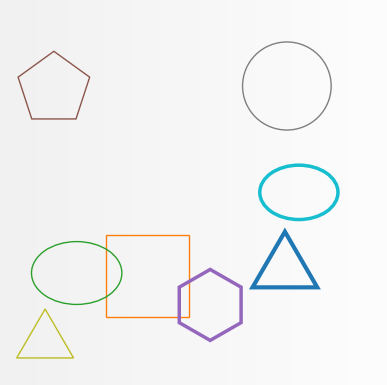[{"shape": "triangle", "thickness": 3, "radius": 0.48, "center": [0.735, 0.302]}, {"shape": "square", "thickness": 1, "radius": 0.54, "center": [0.38, 0.283]}, {"shape": "oval", "thickness": 1, "radius": 0.58, "center": [0.198, 0.291]}, {"shape": "hexagon", "thickness": 2.5, "radius": 0.46, "center": [0.542, 0.208]}, {"shape": "pentagon", "thickness": 1, "radius": 0.49, "center": [0.139, 0.77]}, {"shape": "circle", "thickness": 1, "radius": 0.57, "center": [0.74, 0.777]}, {"shape": "triangle", "thickness": 1, "radius": 0.42, "center": [0.116, 0.113]}, {"shape": "oval", "thickness": 2.5, "radius": 0.5, "center": [0.771, 0.5]}]